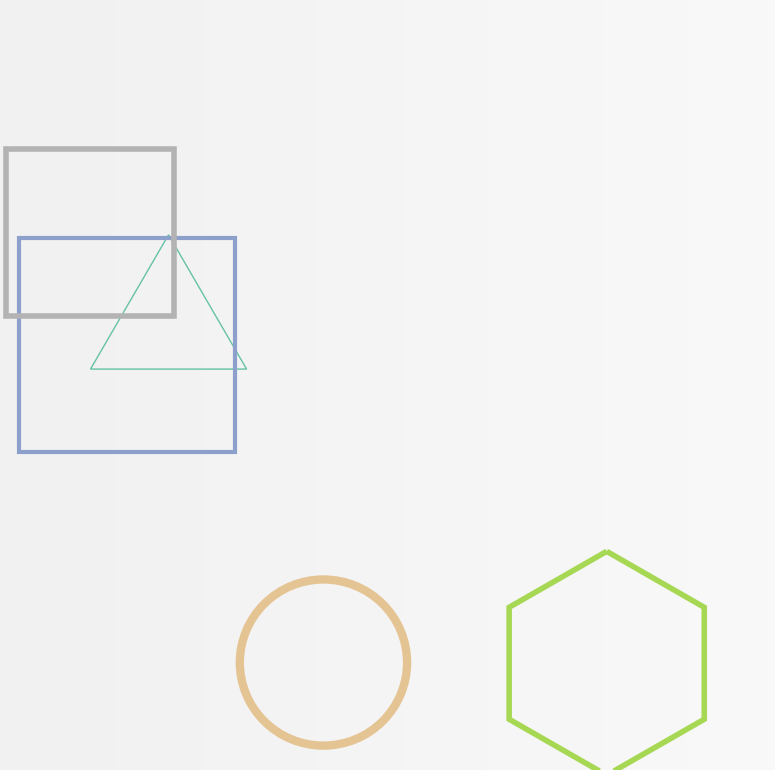[{"shape": "triangle", "thickness": 0.5, "radius": 0.58, "center": [0.217, 0.579]}, {"shape": "square", "thickness": 1.5, "radius": 0.7, "center": [0.164, 0.552]}, {"shape": "hexagon", "thickness": 2, "radius": 0.73, "center": [0.783, 0.139]}, {"shape": "circle", "thickness": 3, "radius": 0.54, "center": [0.417, 0.14]}, {"shape": "square", "thickness": 2, "radius": 0.54, "center": [0.116, 0.698]}]